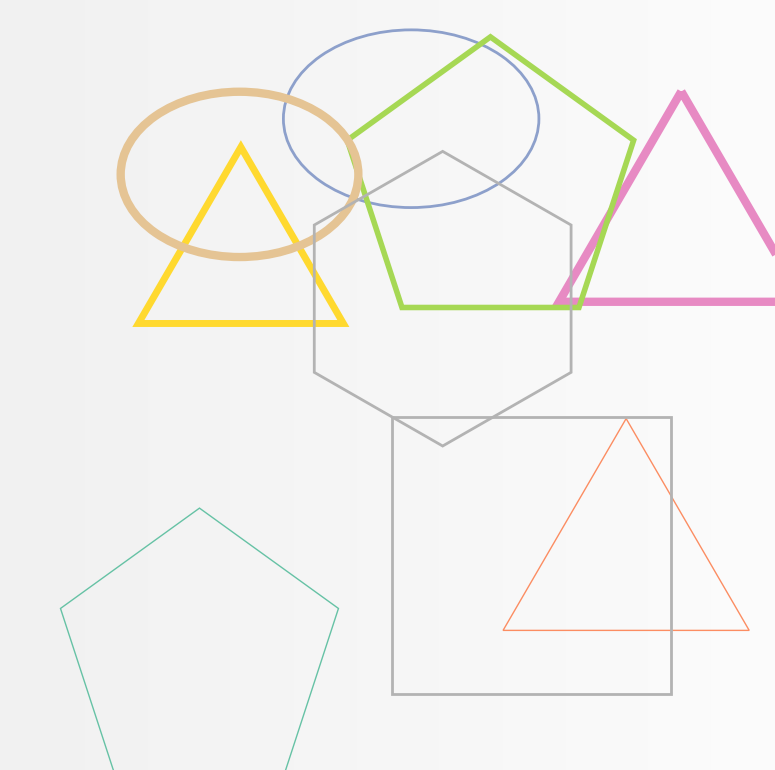[{"shape": "pentagon", "thickness": 0.5, "radius": 0.94, "center": [0.257, 0.152]}, {"shape": "triangle", "thickness": 0.5, "radius": 0.92, "center": [0.808, 0.273]}, {"shape": "oval", "thickness": 1, "radius": 0.82, "center": [0.531, 0.846]}, {"shape": "triangle", "thickness": 3, "radius": 0.91, "center": [0.879, 0.699]}, {"shape": "pentagon", "thickness": 2, "radius": 0.97, "center": [0.633, 0.758]}, {"shape": "triangle", "thickness": 2.5, "radius": 0.76, "center": [0.311, 0.656]}, {"shape": "oval", "thickness": 3, "radius": 0.77, "center": [0.309, 0.774]}, {"shape": "square", "thickness": 1, "radius": 0.9, "center": [0.686, 0.278]}, {"shape": "hexagon", "thickness": 1, "radius": 0.96, "center": [0.571, 0.612]}]